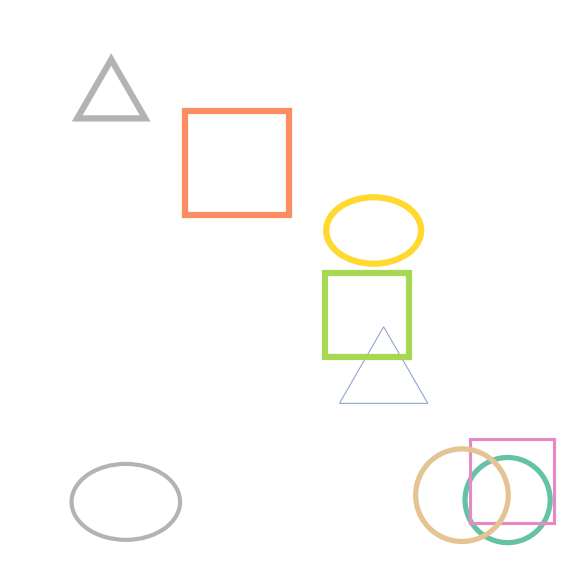[{"shape": "circle", "thickness": 2.5, "radius": 0.37, "center": [0.879, 0.133]}, {"shape": "square", "thickness": 3, "radius": 0.45, "center": [0.41, 0.717]}, {"shape": "triangle", "thickness": 0.5, "radius": 0.44, "center": [0.664, 0.345]}, {"shape": "square", "thickness": 1.5, "radius": 0.36, "center": [0.887, 0.166]}, {"shape": "square", "thickness": 3, "radius": 0.36, "center": [0.635, 0.454]}, {"shape": "oval", "thickness": 3, "radius": 0.41, "center": [0.647, 0.6]}, {"shape": "circle", "thickness": 2.5, "radius": 0.4, "center": [0.8, 0.142]}, {"shape": "oval", "thickness": 2, "radius": 0.47, "center": [0.218, 0.13]}, {"shape": "triangle", "thickness": 3, "radius": 0.34, "center": [0.193, 0.828]}]